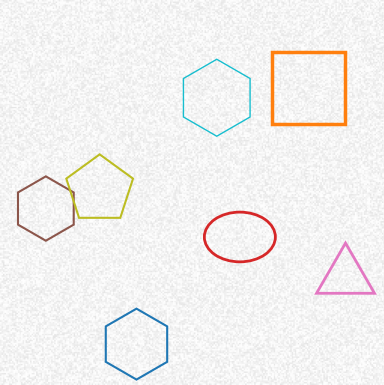[{"shape": "hexagon", "thickness": 1.5, "radius": 0.46, "center": [0.355, 0.106]}, {"shape": "square", "thickness": 2.5, "radius": 0.47, "center": [0.801, 0.771]}, {"shape": "oval", "thickness": 2, "radius": 0.46, "center": [0.623, 0.384]}, {"shape": "hexagon", "thickness": 1.5, "radius": 0.42, "center": [0.119, 0.458]}, {"shape": "triangle", "thickness": 2, "radius": 0.43, "center": [0.897, 0.282]}, {"shape": "pentagon", "thickness": 1.5, "radius": 0.46, "center": [0.259, 0.508]}, {"shape": "hexagon", "thickness": 1, "radius": 0.5, "center": [0.563, 0.746]}]